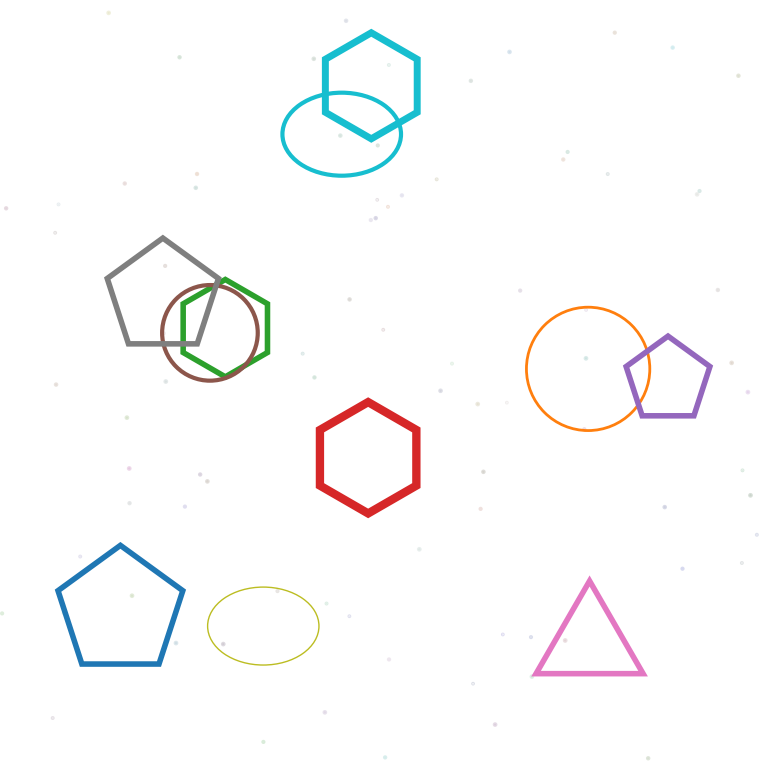[{"shape": "pentagon", "thickness": 2, "radius": 0.43, "center": [0.156, 0.207]}, {"shape": "circle", "thickness": 1, "radius": 0.4, "center": [0.764, 0.521]}, {"shape": "hexagon", "thickness": 2, "radius": 0.32, "center": [0.293, 0.574]}, {"shape": "hexagon", "thickness": 3, "radius": 0.36, "center": [0.478, 0.405]}, {"shape": "pentagon", "thickness": 2, "radius": 0.29, "center": [0.868, 0.506]}, {"shape": "circle", "thickness": 1.5, "radius": 0.31, "center": [0.273, 0.568]}, {"shape": "triangle", "thickness": 2, "radius": 0.4, "center": [0.766, 0.165]}, {"shape": "pentagon", "thickness": 2, "radius": 0.38, "center": [0.212, 0.615]}, {"shape": "oval", "thickness": 0.5, "radius": 0.36, "center": [0.342, 0.187]}, {"shape": "oval", "thickness": 1.5, "radius": 0.39, "center": [0.444, 0.826]}, {"shape": "hexagon", "thickness": 2.5, "radius": 0.34, "center": [0.482, 0.889]}]